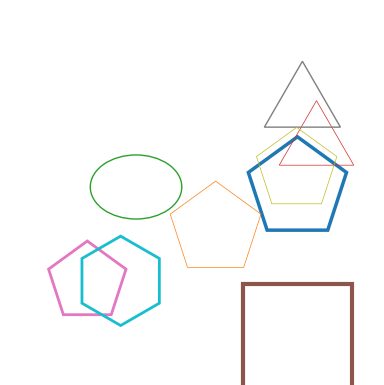[{"shape": "pentagon", "thickness": 2.5, "radius": 0.67, "center": [0.773, 0.511]}, {"shape": "pentagon", "thickness": 0.5, "radius": 0.62, "center": [0.56, 0.406]}, {"shape": "oval", "thickness": 1, "radius": 0.59, "center": [0.353, 0.514]}, {"shape": "triangle", "thickness": 0.5, "radius": 0.56, "center": [0.822, 0.627]}, {"shape": "square", "thickness": 3, "radius": 0.71, "center": [0.773, 0.12]}, {"shape": "pentagon", "thickness": 2, "radius": 0.53, "center": [0.227, 0.268]}, {"shape": "triangle", "thickness": 1, "radius": 0.57, "center": [0.785, 0.727]}, {"shape": "pentagon", "thickness": 0.5, "radius": 0.55, "center": [0.771, 0.559]}, {"shape": "hexagon", "thickness": 2, "radius": 0.58, "center": [0.313, 0.271]}]